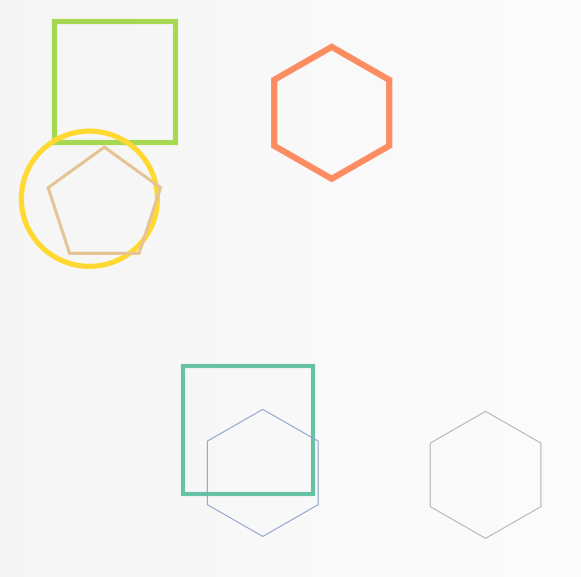[{"shape": "square", "thickness": 2, "radius": 0.56, "center": [0.427, 0.255]}, {"shape": "hexagon", "thickness": 3, "radius": 0.57, "center": [0.571, 0.804]}, {"shape": "hexagon", "thickness": 0.5, "radius": 0.55, "center": [0.452, 0.18]}, {"shape": "square", "thickness": 2.5, "radius": 0.52, "center": [0.197, 0.858]}, {"shape": "circle", "thickness": 2.5, "radius": 0.59, "center": [0.154, 0.655]}, {"shape": "pentagon", "thickness": 1.5, "radius": 0.51, "center": [0.18, 0.643]}, {"shape": "hexagon", "thickness": 0.5, "radius": 0.55, "center": [0.835, 0.177]}]